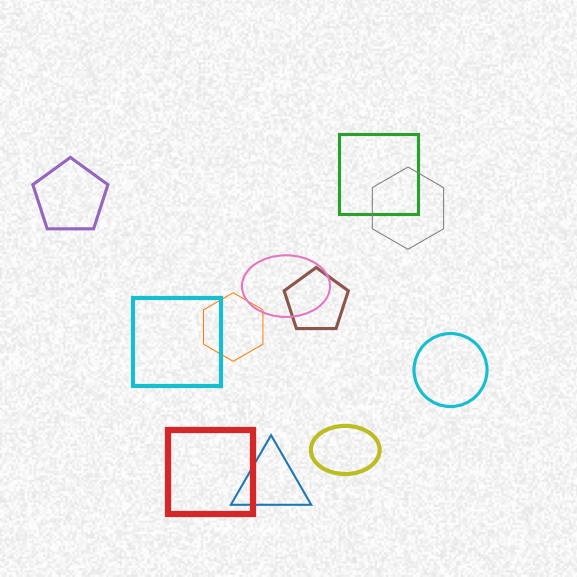[{"shape": "triangle", "thickness": 1, "radius": 0.4, "center": [0.469, 0.165]}, {"shape": "hexagon", "thickness": 0.5, "radius": 0.3, "center": [0.404, 0.433]}, {"shape": "square", "thickness": 1.5, "radius": 0.34, "center": [0.656, 0.698]}, {"shape": "square", "thickness": 3, "radius": 0.37, "center": [0.365, 0.182]}, {"shape": "pentagon", "thickness": 1.5, "radius": 0.34, "center": [0.122, 0.658]}, {"shape": "pentagon", "thickness": 1.5, "radius": 0.29, "center": [0.548, 0.478]}, {"shape": "oval", "thickness": 1, "radius": 0.38, "center": [0.495, 0.504]}, {"shape": "hexagon", "thickness": 0.5, "radius": 0.36, "center": [0.706, 0.639]}, {"shape": "oval", "thickness": 2, "radius": 0.3, "center": [0.598, 0.22]}, {"shape": "square", "thickness": 2, "radius": 0.38, "center": [0.307, 0.407]}, {"shape": "circle", "thickness": 1.5, "radius": 0.32, "center": [0.78, 0.358]}]